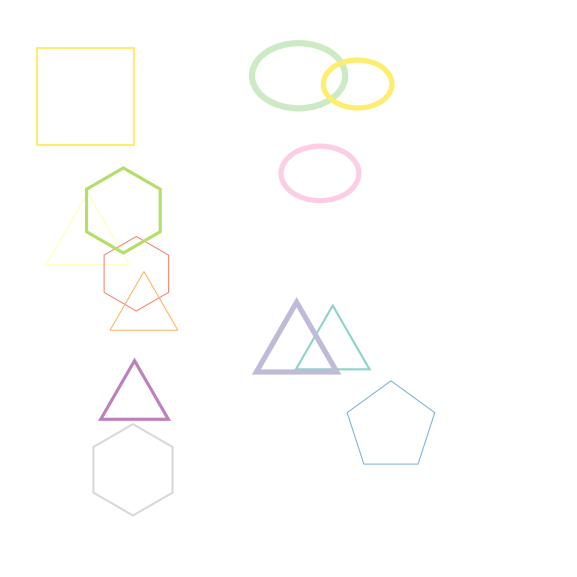[{"shape": "triangle", "thickness": 1, "radius": 0.37, "center": [0.576, 0.396]}, {"shape": "triangle", "thickness": 0.5, "radius": 0.42, "center": [0.152, 0.582]}, {"shape": "triangle", "thickness": 2.5, "radius": 0.4, "center": [0.514, 0.395]}, {"shape": "hexagon", "thickness": 0.5, "radius": 0.32, "center": [0.236, 0.525]}, {"shape": "pentagon", "thickness": 0.5, "radius": 0.4, "center": [0.677, 0.26]}, {"shape": "triangle", "thickness": 0.5, "radius": 0.34, "center": [0.249, 0.461]}, {"shape": "hexagon", "thickness": 1.5, "radius": 0.37, "center": [0.214, 0.635]}, {"shape": "oval", "thickness": 2.5, "radius": 0.34, "center": [0.554, 0.699]}, {"shape": "hexagon", "thickness": 1, "radius": 0.4, "center": [0.23, 0.186]}, {"shape": "triangle", "thickness": 1.5, "radius": 0.34, "center": [0.233, 0.307]}, {"shape": "oval", "thickness": 3, "radius": 0.4, "center": [0.517, 0.868]}, {"shape": "square", "thickness": 1, "radius": 0.42, "center": [0.147, 0.832]}, {"shape": "oval", "thickness": 2.5, "radius": 0.3, "center": [0.619, 0.854]}]